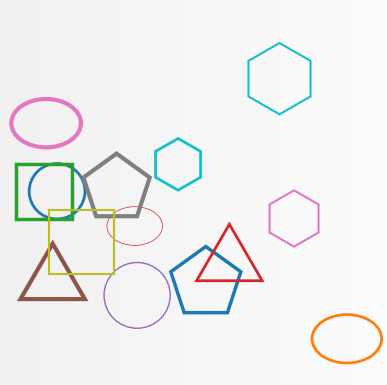[{"shape": "circle", "thickness": 2, "radius": 0.36, "center": [0.147, 0.503]}, {"shape": "pentagon", "thickness": 2.5, "radius": 0.48, "center": [0.531, 0.265]}, {"shape": "oval", "thickness": 2, "radius": 0.45, "center": [0.895, 0.12]}, {"shape": "square", "thickness": 2.5, "radius": 0.36, "center": [0.114, 0.502]}, {"shape": "oval", "thickness": 0.5, "radius": 0.36, "center": [0.348, 0.413]}, {"shape": "triangle", "thickness": 2, "radius": 0.49, "center": [0.592, 0.32]}, {"shape": "circle", "thickness": 1, "radius": 0.43, "center": [0.354, 0.233]}, {"shape": "triangle", "thickness": 3, "radius": 0.48, "center": [0.136, 0.271]}, {"shape": "oval", "thickness": 3, "radius": 0.45, "center": [0.119, 0.68]}, {"shape": "hexagon", "thickness": 1.5, "radius": 0.36, "center": [0.759, 0.433]}, {"shape": "pentagon", "thickness": 3, "radius": 0.45, "center": [0.301, 0.511]}, {"shape": "square", "thickness": 1.5, "radius": 0.42, "center": [0.209, 0.372]}, {"shape": "hexagon", "thickness": 2, "radius": 0.34, "center": [0.46, 0.573]}, {"shape": "hexagon", "thickness": 1.5, "radius": 0.46, "center": [0.721, 0.796]}]